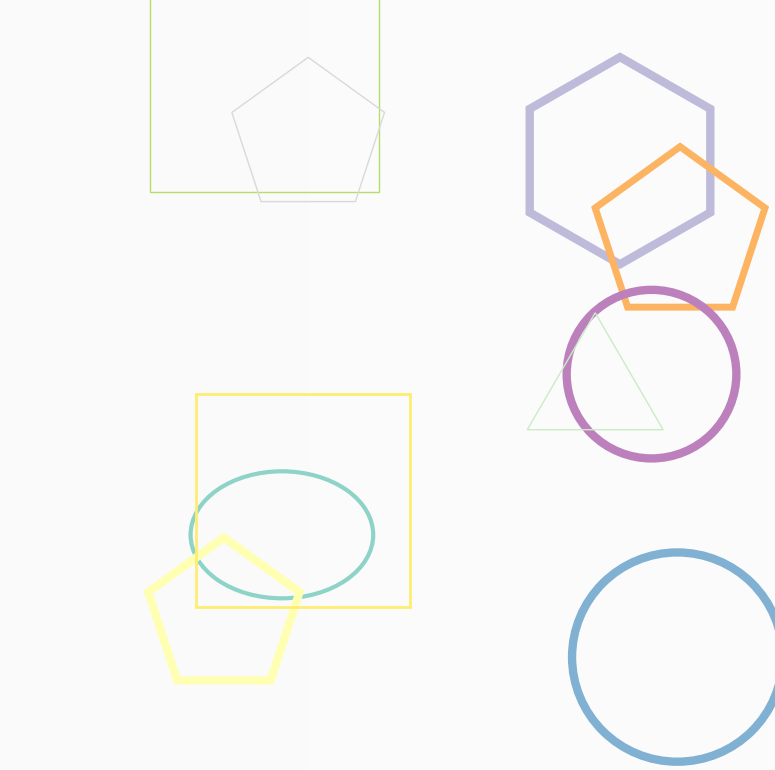[{"shape": "oval", "thickness": 1.5, "radius": 0.59, "center": [0.364, 0.305]}, {"shape": "pentagon", "thickness": 3, "radius": 0.51, "center": [0.289, 0.199]}, {"shape": "hexagon", "thickness": 3, "radius": 0.67, "center": [0.8, 0.791]}, {"shape": "circle", "thickness": 3, "radius": 0.68, "center": [0.874, 0.147]}, {"shape": "pentagon", "thickness": 2.5, "radius": 0.58, "center": [0.878, 0.694]}, {"shape": "square", "thickness": 0.5, "radius": 0.74, "center": [0.341, 0.898]}, {"shape": "pentagon", "thickness": 0.5, "radius": 0.52, "center": [0.398, 0.822]}, {"shape": "circle", "thickness": 3, "radius": 0.55, "center": [0.841, 0.514]}, {"shape": "triangle", "thickness": 0.5, "radius": 0.51, "center": [0.768, 0.493]}, {"shape": "square", "thickness": 1, "radius": 0.69, "center": [0.391, 0.35]}]